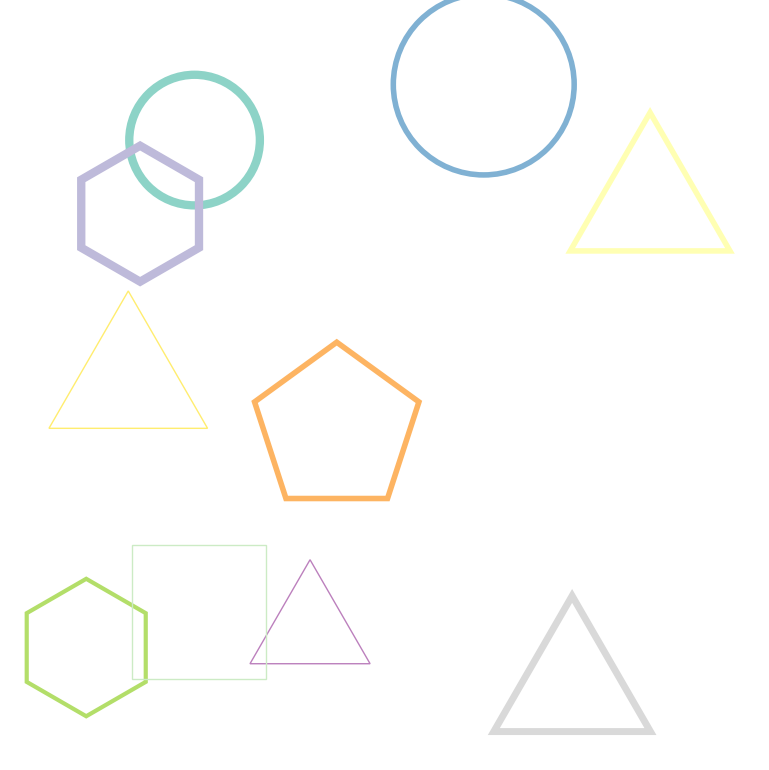[{"shape": "circle", "thickness": 3, "radius": 0.42, "center": [0.253, 0.818]}, {"shape": "triangle", "thickness": 2, "radius": 0.6, "center": [0.844, 0.734]}, {"shape": "hexagon", "thickness": 3, "radius": 0.44, "center": [0.182, 0.722]}, {"shape": "circle", "thickness": 2, "radius": 0.59, "center": [0.628, 0.89]}, {"shape": "pentagon", "thickness": 2, "radius": 0.56, "center": [0.437, 0.443]}, {"shape": "hexagon", "thickness": 1.5, "radius": 0.45, "center": [0.112, 0.159]}, {"shape": "triangle", "thickness": 2.5, "radius": 0.59, "center": [0.743, 0.109]}, {"shape": "triangle", "thickness": 0.5, "radius": 0.45, "center": [0.403, 0.183]}, {"shape": "square", "thickness": 0.5, "radius": 0.43, "center": [0.259, 0.205]}, {"shape": "triangle", "thickness": 0.5, "radius": 0.59, "center": [0.167, 0.503]}]